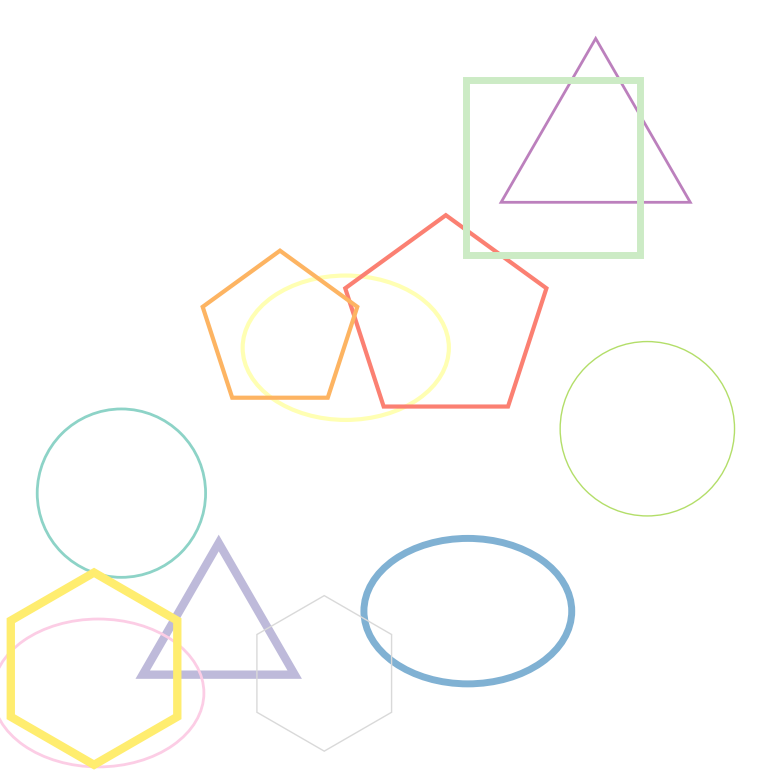[{"shape": "circle", "thickness": 1, "radius": 0.55, "center": [0.158, 0.36]}, {"shape": "oval", "thickness": 1.5, "radius": 0.67, "center": [0.449, 0.548]}, {"shape": "triangle", "thickness": 3, "radius": 0.57, "center": [0.284, 0.181]}, {"shape": "pentagon", "thickness": 1.5, "radius": 0.69, "center": [0.579, 0.583]}, {"shape": "oval", "thickness": 2.5, "radius": 0.67, "center": [0.608, 0.206]}, {"shape": "pentagon", "thickness": 1.5, "radius": 0.53, "center": [0.364, 0.569]}, {"shape": "circle", "thickness": 0.5, "radius": 0.57, "center": [0.841, 0.443]}, {"shape": "oval", "thickness": 1, "radius": 0.69, "center": [0.128, 0.1]}, {"shape": "hexagon", "thickness": 0.5, "radius": 0.5, "center": [0.421, 0.125]}, {"shape": "triangle", "thickness": 1, "radius": 0.71, "center": [0.774, 0.808]}, {"shape": "square", "thickness": 2.5, "radius": 0.57, "center": [0.718, 0.782]}, {"shape": "hexagon", "thickness": 3, "radius": 0.62, "center": [0.122, 0.132]}]